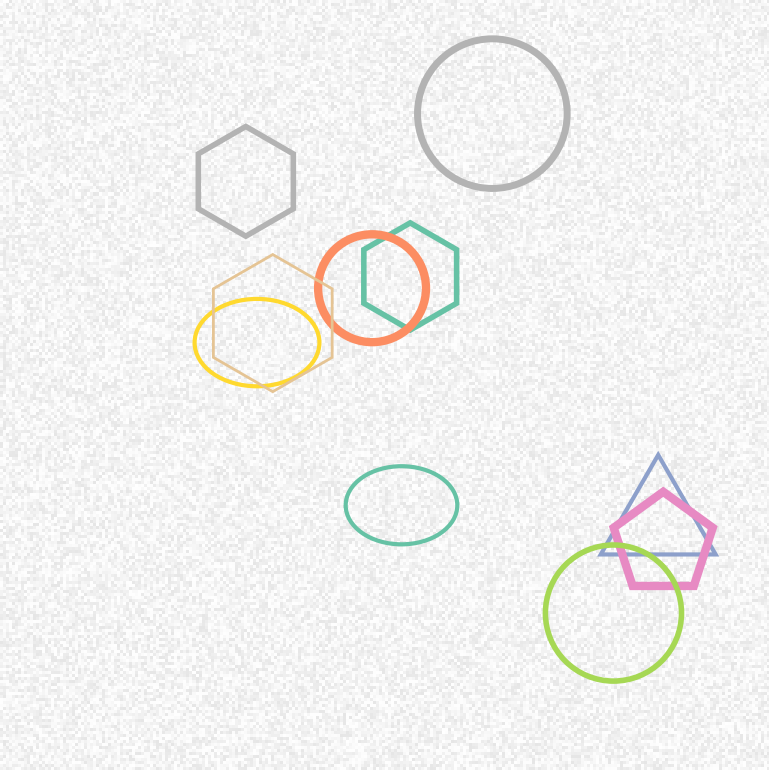[{"shape": "oval", "thickness": 1.5, "radius": 0.36, "center": [0.521, 0.344]}, {"shape": "hexagon", "thickness": 2, "radius": 0.35, "center": [0.533, 0.641]}, {"shape": "circle", "thickness": 3, "radius": 0.35, "center": [0.483, 0.626]}, {"shape": "triangle", "thickness": 1.5, "radius": 0.43, "center": [0.855, 0.323]}, {"shape": "pentagon", "thickness": 3, "radius": 0.34, "center": [0.861, 0.294]}, {"shape": "circle", "thickness": 2, "radius": 0.44, "center": [0.797, 0.204]}, {"shape": "oval", "thickness": 1.5, "radius": 0.41, "center": [0.334, 0.555]}, {"shape": "hexagon", "thickness": 1, "radius": 0.45, "center": [0.354, 0.58]}, {"shape": "circle", "thickness": 2.5, "radius": 0.49, "center": [0.639, 0.852]}, {"shape": "hexagon", "thickness": 2, "radius": 0.36, "center": [0.319, 0.765]}]